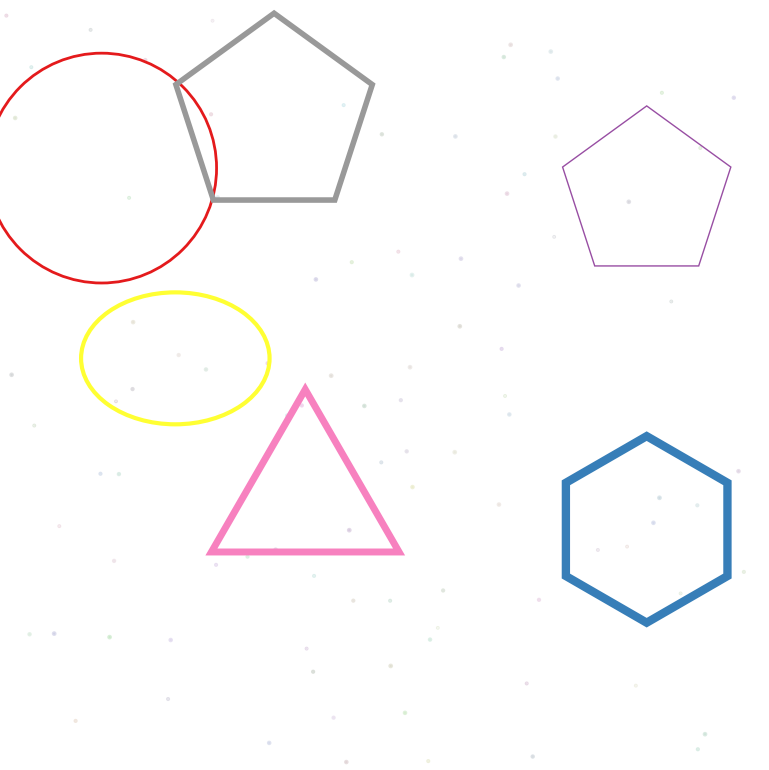[{"shape": "circle", "thickness": 1, "radius": 0.75, "center": [0.132, 0.782]}, {"shape": "hexagon", "thickness": 3, "radius": 0.61, "center": [0.84, 0.312]}, {"shape": "pentagon", "thickness": 0.5, "radius": 0.57, "center": [0.84, 0.748]}, {"shape": "oval", "thickness": 1.5, "radius": 0.61, "center": [0.228, 0.535]}, {"shape": "triangle", "thickness": 2.5, "radius": 0.7, "center": [0.396, 0.353]}, {"shape": "pentagon", "thickness": 2, "radius": 0.67, "center": [0.356, 0.849]}]